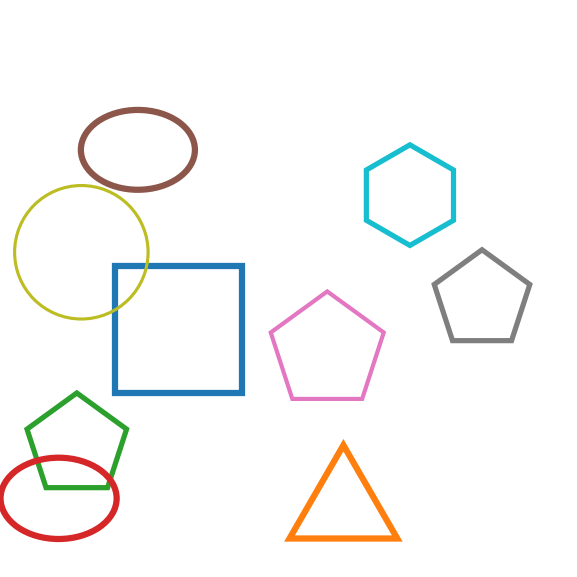[{"shape": "square", "thickness": 3, "radius": 0.55, "center": [0.309, 0.428]}, {"shape": "triangle", "thickness": 3, "radius": 0.54, "center": [0.595, 0.121]}, {"shape": "pentagon", "thickness": 2.5, "radius": 0.45, "center": [0.133, 0.228]}, {"shape": "oval", "thickness": 3, "radius": 0.5, "center": [0.101, 0.136]}, {"shape": "oval", "thickness": 3, "radius": 0.49, "center": [0.239, 0.74]}, {"shape": "pentagon", "thickness": 2, "radius": 0.51, "center": [0.567, 0.392]}, {"shape": "pentagon", "thickness": 2.5, "radius": 0.43, "center": [0.835, 0.48]}, {"shape": "circle", "thickness": 1.5, "radius": 0.58, "center": [0.141, 0.562]}, {"shape": "hexagon", "thickness": 2.5, "radius": 0.44, "center": [0.71, 0.661]}]